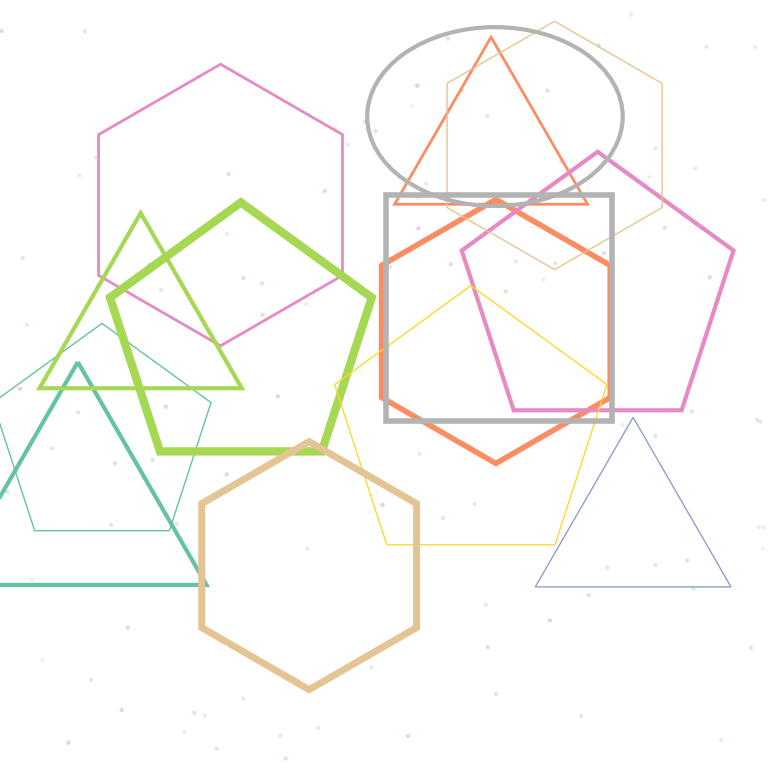[{"shape": "triangle", "thickness": 1.5, "radius": 0.96, "center": [0.101, 0.337]}, {"shape": "pentagon", "thickness": 0.5, "radius": 0.74, "center": [0.132, 0.431]}, {"shape": "hexagon", "thickness": 2, "radius": 0.86, "center": [0.644, 0.57]}, {"shape": "triangle", "thickness": 1, "radius": 0.72, "center": [0.638, 0.807]}, {"shape": "triangle", "thickness": 0.5, "radius": 0.73, "center": [0.822, 0.311]}, {"shape": "pentagon", "thickness": 1.5, "radius": 0.93, "center": [0.776, 0.617]}, {"shape": "hexagon", "thickness": 1, "radius": 0.91, "center": [0.286, 0.734]}, {"shape": "pentagon", "thickness": 3, "radius": 0.89, "center": [0.313, 0.558]}, {"shape": "triangle", "thickness": 1.5, "radius": 0.76, "center": [0.183, 0.572]}, {"shape": "pentagon", "thickness": 0.5, "radius": 0.93, "center": [0.612, 0.443]}, {"shape": "hexagon", "thickness": 2.5, "radius": 0.81, "center": [0.401, 0.265]}, {"shape": "hexagon", "thickness": 0.5, "radius": 0.81, "center": [0.72, 0.811]}, {"shape": "oval", "thickness": 1.5, "radius": 0.83, "center": [0.643, 0.849]}, {"shape": "square", "thickness": 2, "radius": 0.73, "center": [0.648, 0.6]}]